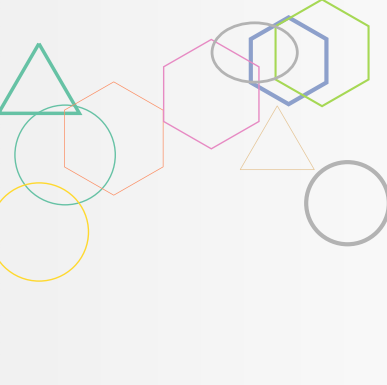[{"shape": "triangle", "thickness": 2.5, "radius": 0.6, "center": [0.1, 0.766]}, {"shape": "circle", "thickness": 1, "radius": 0.65, "center": [0.168, 0.598]}, {"shape": "hexagon", "thickness": 0.5, "radius": 0.74, "center": [0.294, 0.64]}, {"shape": "hexagon", "thickness": 3, "radius": 0.56, "center": [0.745, 0.842]}, {"shape": "hexagon", "thickness": 1, "radius": 0.71, "center": [0.545, 0.755]}, {"shape": "hexagon", "thickness": 1.5, "radius": 0.69, "center": [0.831, 0.863]}, {"shape": "circle", "thickness": 1, "radius": 0.64, "center": [0.101, 0.397]}, {"shape": "triangle", "thickness": 0.5, "radius": 0.55, "center": [0.715, 0.615]}, {"shape": "oval", "thickness": 2, "radius": 0.55, "center": [0.657, 0.864]}, {"shape": "circle", "thickness": 3, "radius": 0.53, "center": [0.897, 0.472]}]